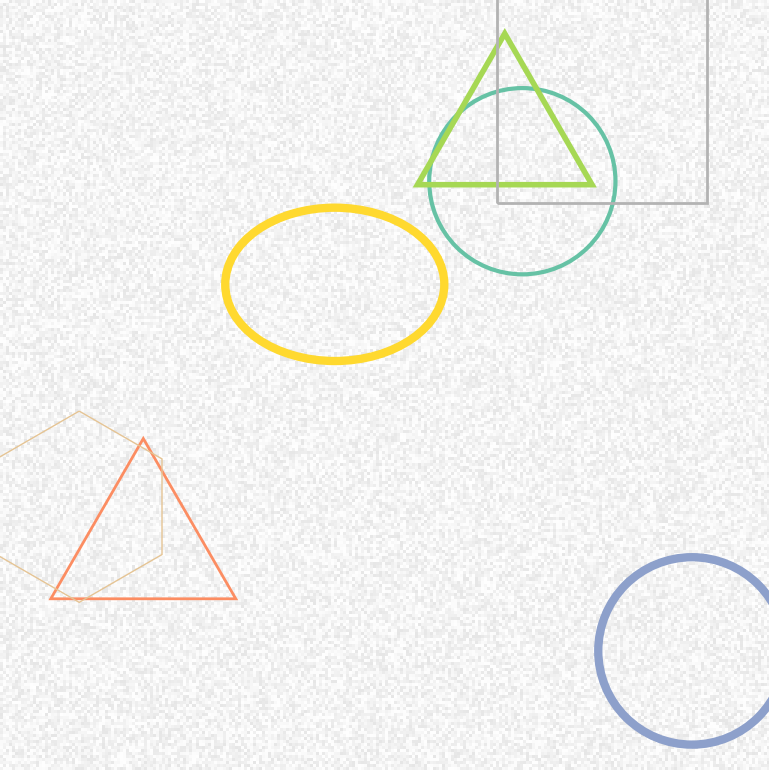[{"shape": "circle", "thickness": 1.5, "radius": 0.6, "center": [0.678, 0.765]}, {"shape": "triangle", "thickness": 1, "radius": 0.69, "center": [0.186, 0.292]}, {"shape": "circle", "thickness": 3, "radius": 0.61, "center": [0.899, 0.155]}, {"shape": "triangle", "thickness": 2, "radius": 0.65, "center": [0.656, 0.826]}, {"shape": "oval", "thickness": 3, "radius": 0.71, "center": [0.435, 0.631]}, {"shape": "hexagon", "thickness": 0.5, "radius": 0.62, "center": [0.103, 0.342]}, {"shape": "square", "thickness": 1, "radius": 0.68, "center": [0.781, 0.872]}]